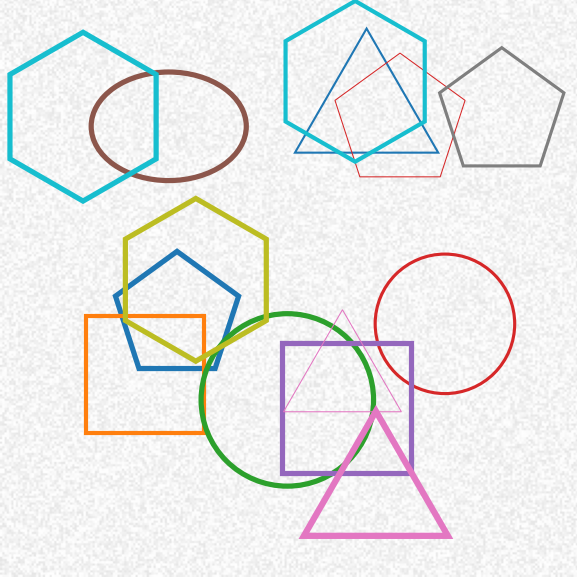[{"shape": "pentagon", "thickness": 2.5, "radius": 0.56, "center": [0.307, 0.452]}, {"shape": "triangle", "thickness": 1, "radius": 0.72, "center": [0.635, 0.806]}, {"shape": "square", "thickness": 2, "radius": 0.51, "center": [0.251, 0.351]}, {"shape": "circle", "thickness": 2.5, "radius": 0.75, "center": [0.498, 0.307]}, {"shape": "pentagon", "thickness": 0.5, "radius": 0.59, "center": [0.693, 0.789]}, {"shape": "circle", "thickness": 1.5, "radius": 0.6, "center": [0.77, 0.438]}, {"shape": "square", "thickness": 2.5, "radius": 0.56, "center": [0.6, 0.293]}, {"shape": "oval", "thickness": 2.5, "radius": 0.67, "center": [0.292, 0.78]}, {"shape": "triangle", "thickness": 3, "radius": 0.72, "center": [0.651, 0.143]}, {"shape": "triangle", "thickness": 0.5, "radius": 0.59, "center": [0.593, 0.345]}, {"shape": "pentagon", "thickness": 1.5, "radius": 0.57, "center": [0.869, 0.803]}, {"shape": "hexagon", "thickness": 2.5, "radius": 0.7, "center": [0.339, 0.515]}, {"shape": "hexagon", "thickness": 2.5, "radius": 0.73, "center": [0.144, 0.797]}, {"shape": "hexagon", "thickness": 2, "radius": 0.7, "center": [0.615, 0.858]}]